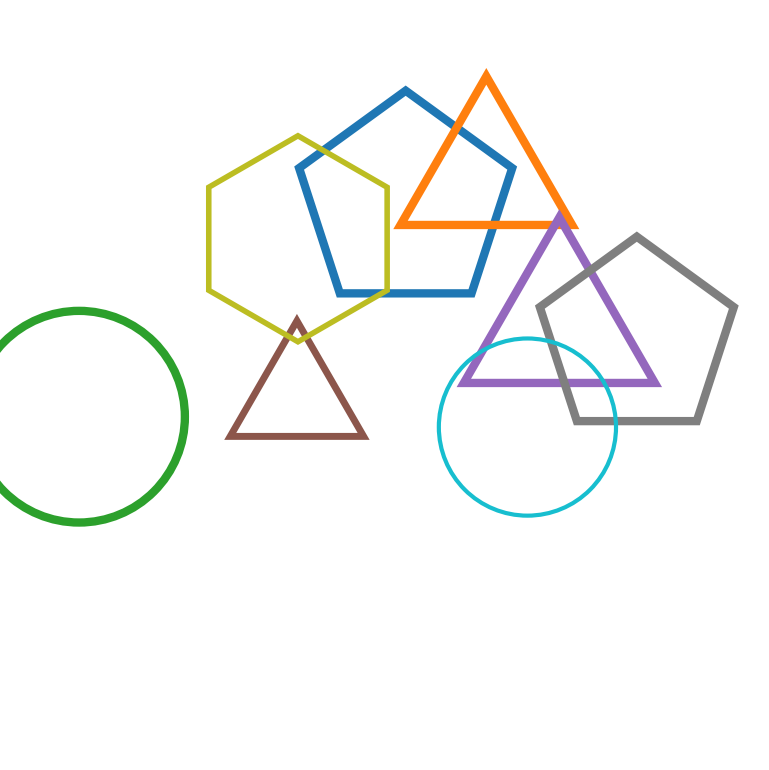[{"shape": "pentagon", "thickness": 3, "radius": 0.73, "center": [0.527, 0.737]}, {"shape": "triangle", "thickness": 3, "radius": 0.64, "center": [0.632, 0.772]}, {"shape": "circle", "thickness": 3, "radius": 0.69, "center": [0.103, 0.459]}, {"shape": "triangle", "thickness": 3, "radius": 0.72, "center": [0.726, 0.574]}, {"shape": "triangle", "thickness": 2.5, "radius": 0.5, "center": [0.386, 0.483]}, {"shape": "pentagon", "thickness": 3, "radius": 0.66, "center": [0.827, 0.56]}, {"shape": "hexagon", "thickness": 2, "radius": 0.67, "center": [0.387, 0.69]}, {"shape": "circle", "thickness": 1.5, "radius": 0.58, "center": [0.685, 0.445]}]